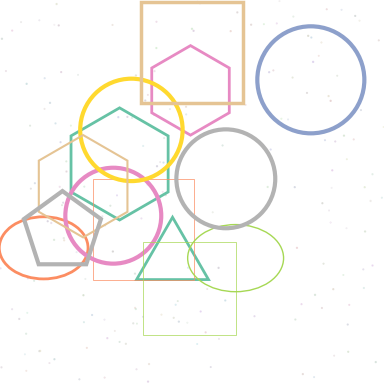[{"shape": "triangle", "thickness": 2, "radius": 0.54, "center": [0.448, 0.328]}, {"shape": "hexagon", "thickness": 2, "radius": 0.73, "center": [0.311, 0.574]}, {"shape": "square", "thickness": 0.5, "radius": 0.66, "center": [0.372, 0.404]}, {"shape": "oval", "thickness": 2, "radius": 0.58, "center": [0.113, 0.356]}, {"shape": "circle", "thickness": 3, "radius": 0.7, "center": [0.807, 0.793]}, {"shape": "circle", "thickness": 3, "radius": 0.62, "center": [0.294, 0.44]}, {"shape": "hexagon", "thickness": 2, "radius": 0.58, "center": [0.495, 0.765]}, {"shape": "oval", "thickness": 1, "radius": 0.62, "center": [0.612, 0.33]}, {"shape": "square", "thickness": 0.5, "radius": 0.6, "center": [0.493, 0.25]}, {"shape": "circle", "thickness": 3, "radius": 0.67, "center": [0.341, 0.663]}, {"shape": "square", "thickness": 2.5, "radius": 0.66, "center": [0.499, 0.863]}, {"shape": "hexagon", "thickness": 1.5, "radius": 0.66, "center": [0.216, 0.516]}, {"shape": "circle", "thickness": 3, "radius": 0.64, "center": [0.587, 0.536]}, {"shape": "pentagon", "thickness": 3, "radius": 0.53, "center": [0.162, 0.399]}]